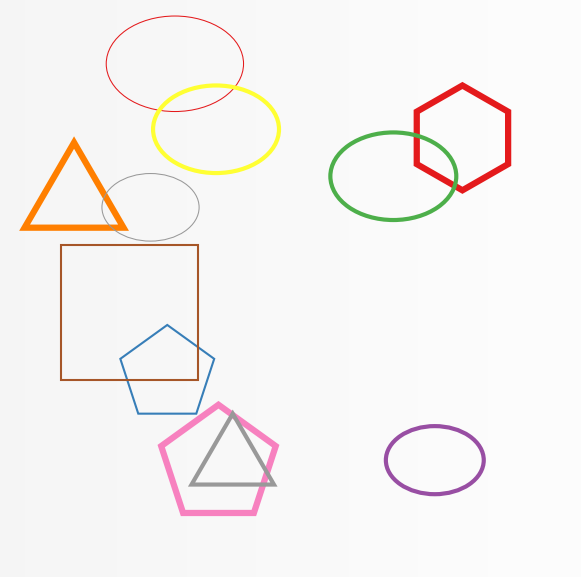[{"shape": "hexagon", "thickness": 3, "radius": 0.45, "center": [0.796, 0.76]}, {"shape": "oval", "thickness": 0.5, "radius": 0.59, "center": [0.301, 0.889]}, {"shape": "pentagon", "thickness": 1, "radius": 0.42, "center": [0.288, 0.352]}, {"shape": "oval", "thickness": 2, "radius": 0.54, "center": [0.677, 0.694]}, {"shape": "oval", "thickness": 2, "radius": 0.42, "center": [0.748, 0.202]}, {"shape": "triangle", "thickness": 3, "radius": 0.49, "center": [0.127, 0.654]}, {"shape": "oval", "thickness": 2, "radius": 0.54, "center": [0.372, 0.775]}, {"shape": "square", "thickness": 1, "radius": 0.59, "center": [0.223, 0.458]}, {"shape": "pentagon", "thickness": 3, "radius": 0.52, "center": [0.376, 0.195]}, {"shape": "oval", "thickness": 0.5, "radius": 0.42, "center": [0.259, 0.64]}, {"shape": "triangle", "thickness": 2, "radius": 0.41, "center": [0.4, 0.201]}]